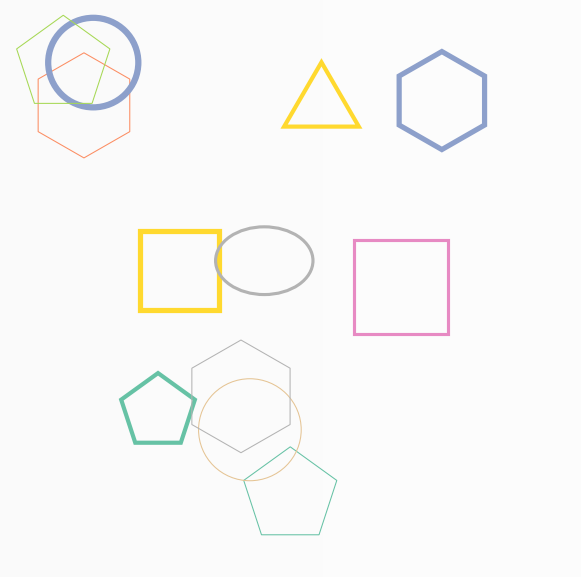[{"shape": "pentagon", "thickness": 2, "radius": 0.33, "center": [0.272, 0.286]}, {"shape": "pentagon", "thickness": 0.5, "radius": 0.42, "center": [0.499, 0.141]}, {"shape": "hexagon", "thickness": 0.5, "radius": 0.46, "center": [0.144, 0.817]}, {"shape": "hexagon", "thickness": 2.5, "radius": 0.42, "center": [0.76, 0.825]}, {"shape": "circle", "thickness": 3, "radius": 0.39, "center": [0.16, 0.891]}, {"shape": "square", "thickness": 1.5, "radius": 0.41, "center": [0.69, 0.502]}, {"shape": "pentagon", "thickness": 0.5, "radius": 0.42, "center": [0.109, 0.888]}, {"shape": "square", "thickness": 2.5, "radius": 0.34, "center": [0.309, 0.531]}, {"shape": "triangle", "thickness": 2, "radius": 0.37, "center": [0.553, 0.817]}, {"shape": "circle", "thickness": 0.5, "radius": 0.44, "center": [0.43, 0.255]}, {"shape": "hexagon", "thickness": 0.5, "radius": 0.49, "center": [0.415, 0.313]}, {"shape": "oval", "thickness": 1.5, "radius": 0.42, "center": [0.455, 0.548]}]